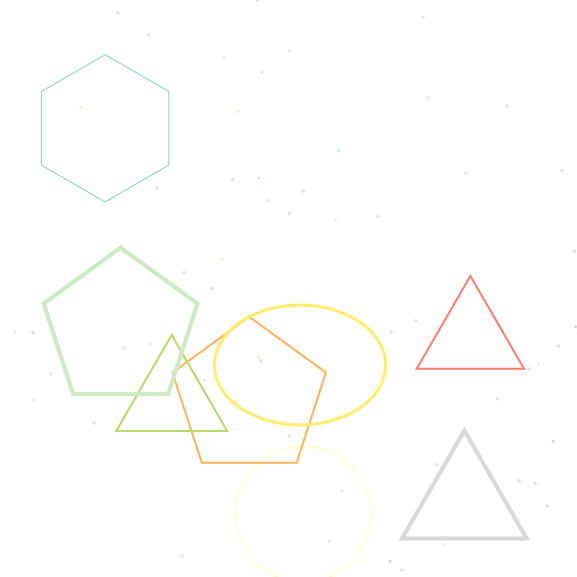[{"shape": "hexagon", "thickness": 0.5, "radius": 0.64, "center": [0.182, 0.777]}, {"shape": "circle", "thickness": 0.5, "radius": 0.59, "center": [0.525, 0.108]}, {"shape": "triangle", "thickness": 1, "radius": 0.54, "center": [0.815, 0.414]}, {"shape": "pentagon", "thickness": 1, "radius": 0.7, "center": [0.432, 0.311]}, {"shape": "triangle", "thickness": 1, "radius": 0.55, "center": [0.297, 0.308]}, {"shape": "triangle", "thickness": 2, "radius": 0.62, "center": [0.804, 0.129]}, {"shape": "pentagon", "thickness": 2, "radius": 0.7, "center": [0.209, 0.43]}, {"shape": "oval", "thickness": 1.5, "radius": 0.74, "center": [0.52, 0.367]}]